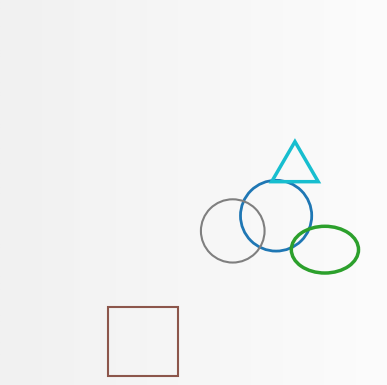[{"shape": "circle", "thickness": 2, "radius": 0.46, "center": [0.713, 0.44]}, {"shape": "oval", "thickness": 2.5, "radius": 0.43, "center": [0.839, 0.352]}, {"shape": "square", "thickness": 1.5, "radius": 0.45, "center": [0.369, 0.114]}, {"shape": "circle", "thickness": 1.5, "radius": 0.41, "center": [0.601, 0.4]}, {"shape": "triangle", "thickness": 2.5, "radius": 0.35, "center": [0.761, 0.563]}]